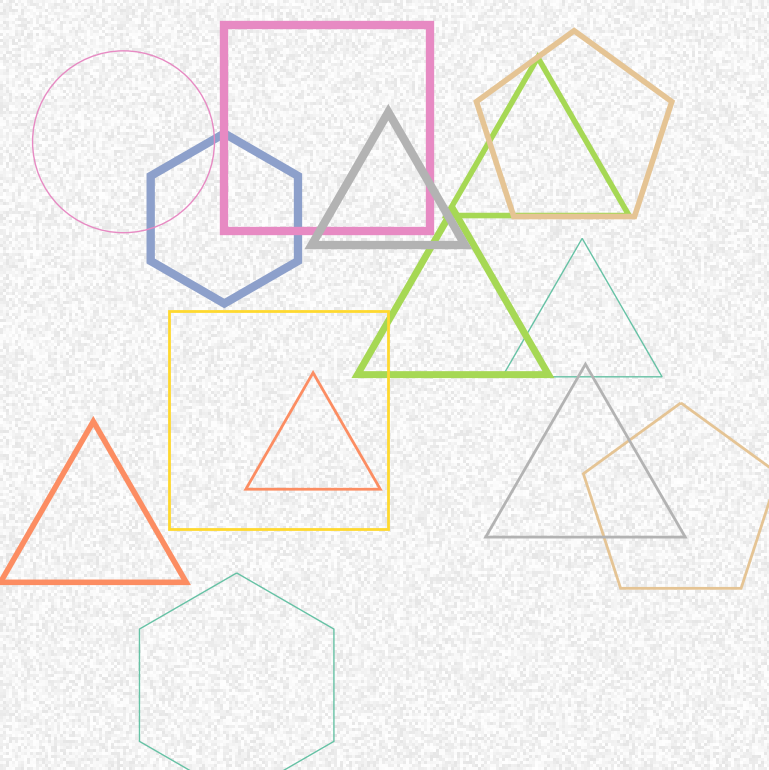[{"shape": "hexagon", "thickness": 0.5, "radius": 0.73, "center": [0.307, 0.11]}, {"shape": "triangle", "thickness": 0.5, "radius": 0.6, "center": [0.756, 0.571]}, {"shape": "triangle", "thickness": 2, "radius": 0.7, "center": [0.121, 0.313]}, {"shape": "triangle", "thickness": 1, "radius": 0.5, "center": [0.407, 0.415]}, {"shape": "hexagon", "thickness": 3, "radius": 0.55, "center": [0.291, 0.716]}, {"shape": "square", "thickness": 3, "radius": 0.67, "center": [0.425, 0.834]}, {"shape": "circle", "thickness": 0.5, "radius": 0.59, "center": [0.16, 0.816]}, {"shape": "triangle", "thickness": 2.5, "radius": 0.72, "center": [0.588, 0.585]}, {"shape": "triangle", "thickness": 2, "radius": 0.68, "center": [0.698, 0.789]}, {"shape": "square", "thickness": 1, "radius": 0.71, "center": [0.362, 0.454]}, {"shape": "pentagon", "thickness": 1, "radius": 0.67, "center": [0.884, 0.344]}, {"shape": "pentagon", "thickness": 2, "radius": 0.67, "center": [0.746, 0.827]}, {"shape": "triangle", "thickness": 3, "radius": 0.58, "center": [0.504, 0.739]}, {"shape": "triangle", "thickness": 1, "radius": 0.75, "center": [0.76, 0.377]}]